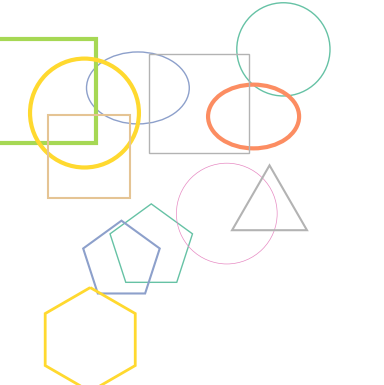[{"shape": "circle", "thickness": 1, "radius": 0.61, "center": [0.736, 0.872]}, {"shape": "pentagon", "thickness": 1, "radius": 0.56, "center": [0.393, 0.358]}, {"shape": "oval", "thickness": 3, "radius": 0.59, "center": [0.659, 0.697]}, {"shape": "oval", "thickness": 1, "radius": 0.67, "center": [0.358, 0.772]}, {"shape": "pentagon", "thickness": 1.5, "radius": 0.52, "center": [0.315, 0.322]}, {"shape": "circle", "thickness": 0.5, "radius": 0.65, "center": [0.589, 0.445]}, {"shape": "square", "thickness": 3, "radius": 0.68, "center": [0.113, 0.764]}, {"shape": "hexagon", "thickness": 2, "radius": 0.68, "center": [0.234, 0.118]}, {"shape": "circle", "thickness": 3, "radius": 0.71, "center": [0.219, 0.706]}, {"shape": "square", "thickness": 1.5, "radius": 0.54, "center": [0.231, 0.594]}, {"shape": "triangle", "thickness": 1.5, "radius": 0.56, "center": [0.7, 0.458]}, {"shape": "square", "thickness": 1, "radius": 0.65, "center": [0.517, 0.731]}]